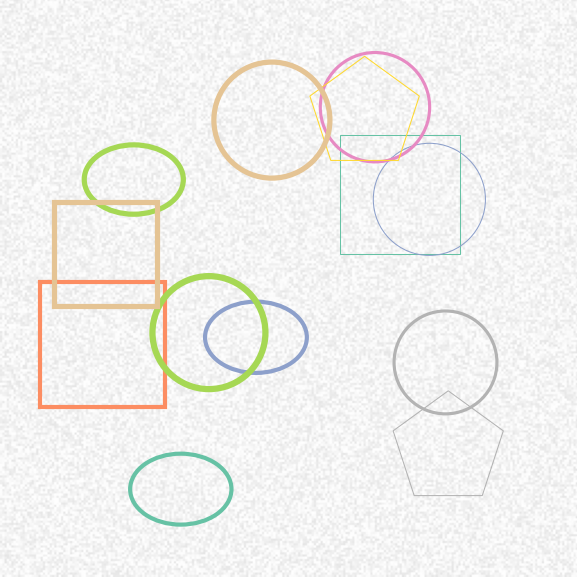[{"shape": "square", "thickness": 0.5, "radius": 0.52, "center": [0.693, 0.662]}, {"shape": "oval", "thickness": 2, "radius": 0.44, "center": [0.313, 0.152]}, {"shape": "square", "thickness": 2, "radius": 0.54, "center": [0.177, 0.403]}, {"shape": "circle", "thickness": 0.5, "radius": 0.49, "center": [0.743, 0.654]}, {"shape": "oval", "thickness": 2, "radius": 0.44, "center": [0.443, 0.415]}, {"shape": "circle", "thickness": 1.5, "radius": 0.47, "center": [0.649, 0.814]}, {"shape": "oval", "thickness": 2.5, "radius": 0.43, "center": [0.232, 0.688]}, {"shape": "circle", "thickness": 3, "radius": 0.49, "center": [0.362, 0.423]}, {"shape": "pentagon", "thickness": 0.5, "radius": 0.5, "center": [0.631, 0.802]}, {"shape": "square", "thickness": 2.5, "radius": 0.45, "center": [0.183, 0.559]}, {"shape": "circle", "thickness": 2.5, "radius": 0.5, "center": [0.471, 0.791]}, {"shape": "pentagon", "thickness": 0.5, "radius": 0.5, "center": [0.776, 0.222]}, {"shape": "circle", "thickness": 1.5, "radius": 0.45, "center": [0.771, 0.372]}]